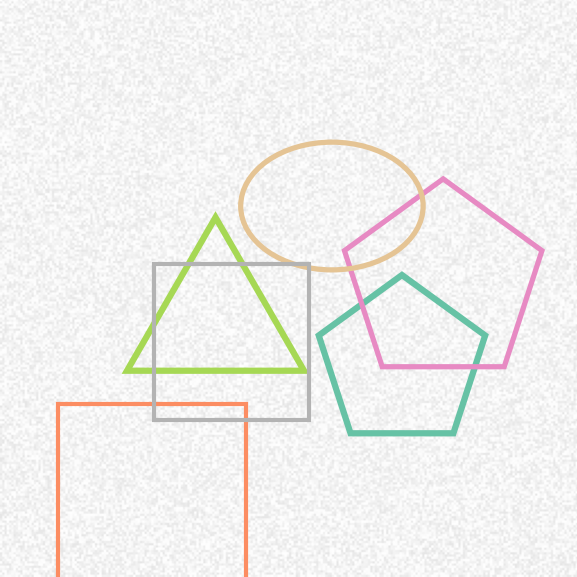[{"shape": "pentagon", "thickness": 3, "radius": 0.76, "center": [0.696, 0.371]}, {"shape": "square", "thickness": 2, "radius": 0.81, "center": [0.263, 0.138]}, {"shape": "pentagon", "thickness": 2.5, "radius": 0.9, "center": [0.767, 0.51]}, {"shape": "triangle", "thickness": 3, "radius": 0.89, "center": [0.373, 0.446]}, {"shape": "oval", "thickness": 2.5, "radius": 0.79, "center": [0.575, 0.642]}, {"shape": "square", "thickness": 2, "radius": 0.67, "center": [0.401, 0.407]}]